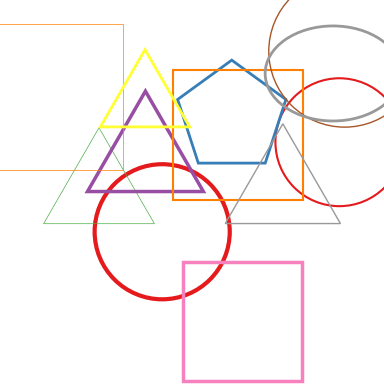[{"shape": "circle", "thickness": 3, "radius": 0.88, "center": [0.421, 0.398]}, {"shape": "circle", "thickness": 1.5, "radius": 0.83, "center": [0.882, 0.631]}, {"shape": "pentagon", "thickness": 2, "radius": 0.74, "center": [0.602, 0.696]}, {"shape": "triangle", "thickness": 0.5, "radius": 0.83, "center": [0.257, 0.502]}, {"shape": "triangle", "thickness": 2.5, "radius": 0.87, "center": [0.378, 0.589]}, {"shape": "square", "thickness": 0.5, "radius": 0.95, "center": [0.13, 0.748]}, {"shape": "square", "thickness": 1.5, "radius": 0.84, "center": [0.619, 0.649]}, {"shape": "triangle", "thickness": 2, "radius": 0.67, "center": [0.377, 0.737]}, {"shape": "circle", "thickness": 1, "radius": 0.99, "center": [0.895, 0.867]}, {"shape": "square", "thickness": 2.5, "radius": 0.77, "center": [0.631, 0.164]}, {"shape": "triangle", "thickness": 1, "radius": 0.86, "center": [0.735, 0.506]}, {"shape": "oval", "thickness": 2, "radius": 0.88, "center": [0.865, 0.809]}]